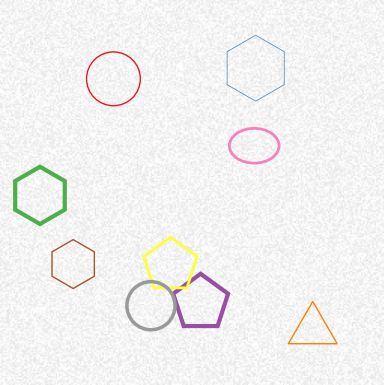[{"shape": "circle", "thickness": 1, "radius": 0.35, "center": [0.295, 0.795]}, {"shape": "hexagon", "thickness": 0.5, "radius": 0.43, "center": [0.664, 0.823]}, {"shape": "hexagon", "thickness": 3, "radius": 0.37, "center": [0.104, 0.493]}, {"shape": "pentagon", "thickness": 3, "radius": 0.38, "center": [0.521, 0.214]}, {"shape": "triangle", "thickness": 1, "radius": 0.37, "center": [0.812, 0.144]}, {"shape": "pentagon", "thickness": 2, "radius": 0.36, "center": [0.443, 0.311]}, {"shape": "hexagon", "thickness": 1, "radius": 0.32, "center": [0.19, 0.314]}, {"shape": "oval", "thickness": 2, "radius": 0.32, "center": [0.66, 0.621]}, {"shape": "circle", "thickness": 2.5, "radius": 0.31, "center": [0.392, 0.206]}]